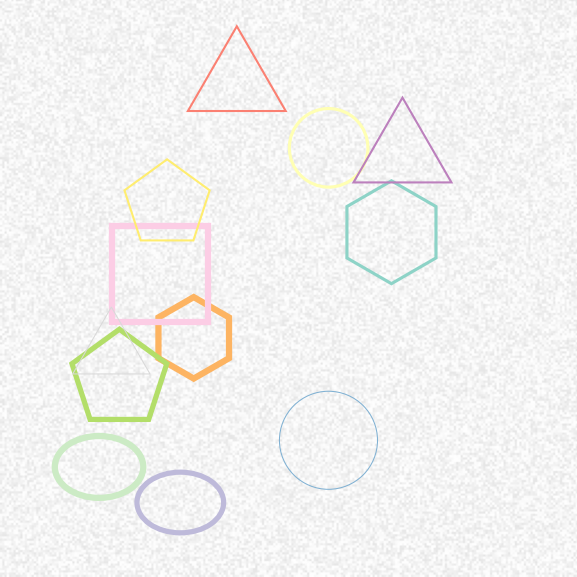[{"shape": "hexagon", "thickness": 1.5, "radius": 0.45, "center": [0.678, 0.597]}, {"shape": "circle", "thickness": 1.5, "radius": 0.34, "center": [0.569, 0.743]}, {"shape": "oval", "thickness": 2.5, "radius": 0.38, "center": [0.312, 0.129]}, {"shape": "triangle", "thickness": 1, "radius": 0.49, "center": [0.41, 0.856]}, {"shape": "circle", "thickness": 0.5, "radius": 0.42, "center": [0.569, 0.237]}, {"shape": "hexagon", "thickness": 3, "radius": 0.35, "center": [0.335, 0.414]}, {"shape": "pentagon", "thickness": 2.5, "radius": 0.43, "center": [0.207, 0.343]}, {"shape": "square", "thickness": 3, "radius": 0.42, "center": [0.277, 0.525]}, {"shape": "triangle", "thickness": 0.5, "radius": 0.39, "center": [0.193, 0.39]}, {"shape": "triangle", "thickness": 1, "radius": 0.49, "center": [0.697, 0.732]}, {"shape": "oval", "thickness": 3, "radius": 0.38, "center": [0.172, 0.191]}, {"shape": "pentagon", "thickness": 1, "radius": 0.39, "center": [0.289, 0.646]}]